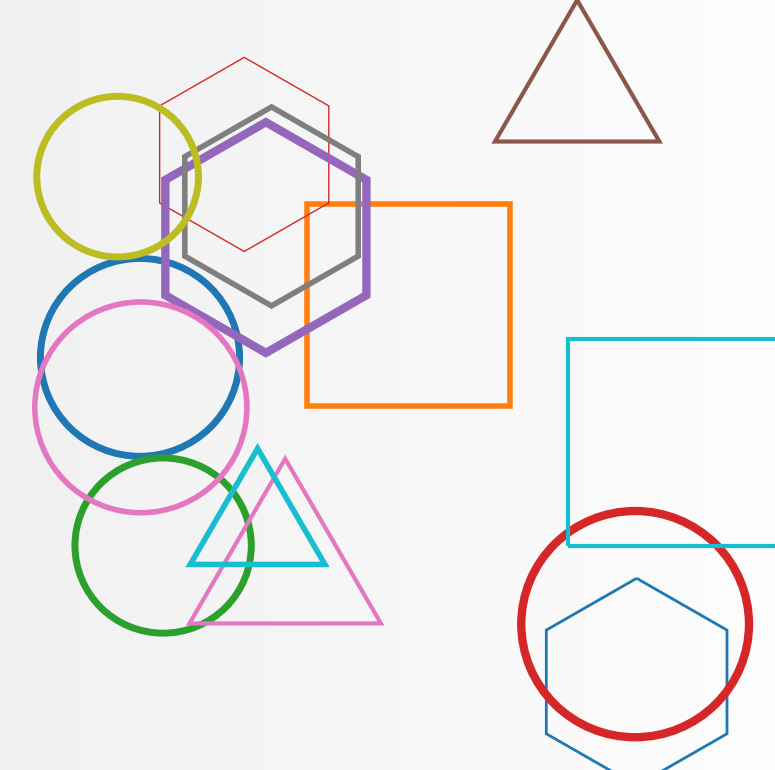[{"shape": "hexagon", "thickness": 1, "radius": 0.67, "center": [0.821, 0.114]}, {"shape": "circle", "thickness": 2.5, "radius": 0.64, "center": [0.181, 0.536]}, {"shape": "square", "thickness": 2, "radius": 0.65, "center": [0.527, 0.604]}, {"shape": "circle", "thickness": 2.5, "radius": 0.57, "center": [0.21, 0.291]}, {"shape": "circle", "thickness": 3, "radius": 0.73, "center": [0.82, 0.189]}, {"shape": "hexagon", "thickness": 0.5, "radius": 0.63, "center": [0.315, 0.799]}, {"shape": "hexagon", "thickness": 3, "radius": 0.75, "center": [0.343, 0.691]}, {"shape": "triangle", "thickness": 1.5, "radius": 0.61, "center": [0.745, 0.877]}, {"shape": "circle", "thickness": 2, "radius": 0.68, "center": [0.182, 0.471]}, {"shape": "triangle", "thickness": 1.5, "radius": 0.71, "center": [0.368, 0.262]}, {"shape": "hexagon", "thickness": 2, "radius": 0.65, "center": [0.35, 0.732]}, {"shape": "circle", "thickness": 2.5, "radius": 0.52, "center": [0.152, 0.771]}, {"shape": "triangle", "thickness": 2, "radius": 0.5, "center": [0.332, 0.317]}, {"shape": "square", "thickness": 1.5, "radius": 0.67, "center": [0.868, 0.425]}]